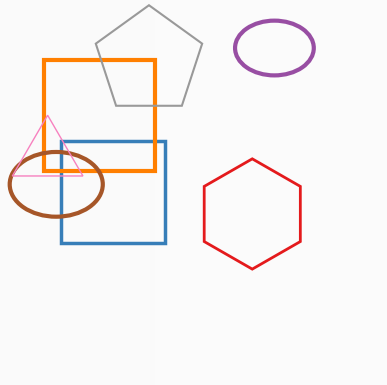[{"shape": "hexagon", "thickness": 2, "radius": 0.72, "center": [0.651, 0.444]}, {"shape": "square", "thickness": 2.5, "radius": 0.67, "center": [0.292, 0.501]}, {"shape": "oval", "thickness": 3, "radius": 0.51, "center": [0.708, 0.875]}, {"shape": "square", "thickness": 3, "radius": 0.72, "center": [0.257, 0.701]}, {"shape": "oval", "thickness": 3, "radius": 0.6, "center": [0.145, 0.521]}, {"shape": "triangle", "thickness": 1, "radius": 0.53, "center": [0.123, 0.596]}, {"shape": "pentagon", "thickness": 1.5, "radius": 0.72, "center": [0.384, 0.842]}]